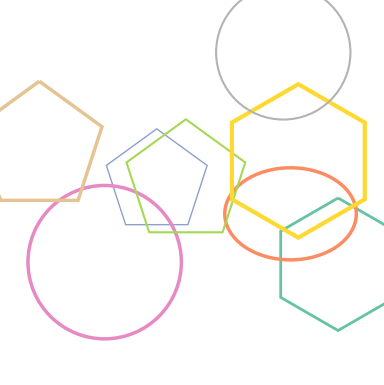[{"shape": "hexagon", "thickness": 2, "radius": 0.86, "center": [0.878, 0.314]}, {"shape": "oval", "thickness": 2.5, "radius": 0.85, "center": [0.755, 0.445]}, {"shape": "pentagon", "thickness": 1, "radius": 0.69, "center": [0.407, 0.528]}, {"shape": "circle", "thickness": 2.5, "radius": 1.0, "center": [0.272, 0.319]}, {"shape": "pentagon", "thickness": 1.5, "radius": 0.81, "center": [0.483, 0.528]}, {"shape": "hexagon", "thickness": 3, "radius": 1.0, "center": [0.775, 0.582]}, {"shape": "pentagon", "thickness": 2.5, "radius": 0.86, "center": [0.102, 0.618]}, {"shape": "circle", "thickness": 1.5, "radius": 0.87, "center": [0.736, 0.864]}]